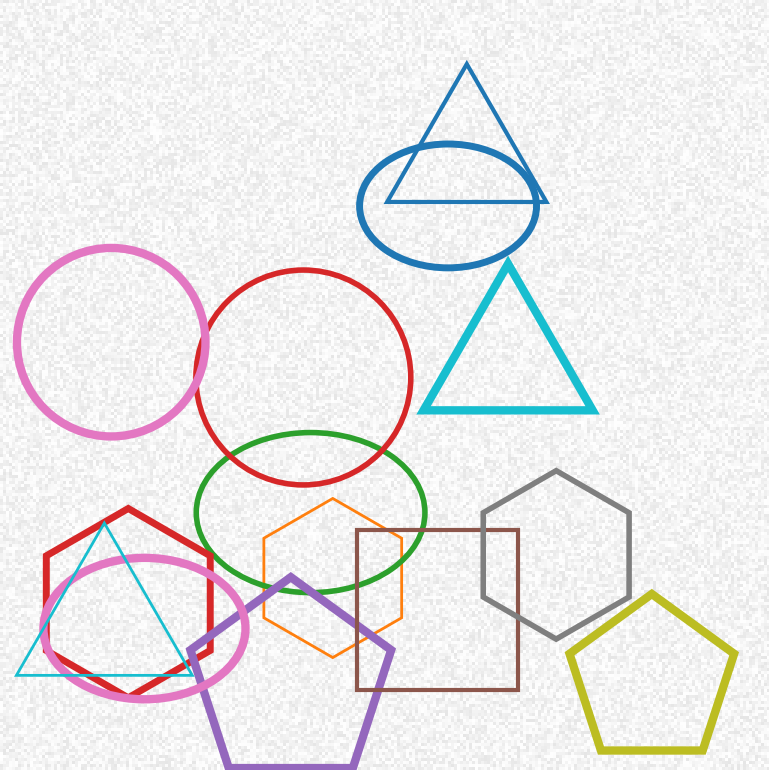[{"shape": "oval", "thickness": 2.5, "radius": 0.57, "center": [0.582, 0.733]}, {"shape": "triangle", "thickness": 1.5, "radius": 0.6, "center": [0.606, 0.797]}, {"shape": "hexagon", "thickness": 1, "radius": 0.52, "center": [0.432, 0.249]}, {"shape": "oval", "thickness": 2, "radius": 0.74, "center": [0.403, 0.334]}, {"shape": "hexagon", "thickness": 2.5, "radius": 0.61, "center": [0.167, 0.217]}, {"shape": "circle", "thickness": 2, "radius": 0.7, "center": [0.394, 0.51]}, {"shape": "pentagon", "thickness": 3, "radius": 0.69, "center": [0.378, 0.113]}, {"shape": "square", "thickness": 1.5, "radius": 0.52, "center": [0.568, 0.208]}, {"shape": "oval", "thickness": 3, "radius": 0.66, "center": [0.188, 0.184]}, {"shape": "circle", "thickness": 3, "radius": 0.61, "center": [0.144, 0.556]}, {"shape": "hexagon", "thickness": 2, "radius": 0.55, "center": [0.722, 0.279]}, {"shape": "pentagon", "thickness": 3, "radius": 0.56, "center": [0.847, 0.116]}, {"shape": "triangle", "thickness": 1, "radius": 0.66, "center": [0.135, 0.189]}, {"shape": "triangle", "thickness": 3, "radius": 0.63, "center": [0.66, 0.53]}]